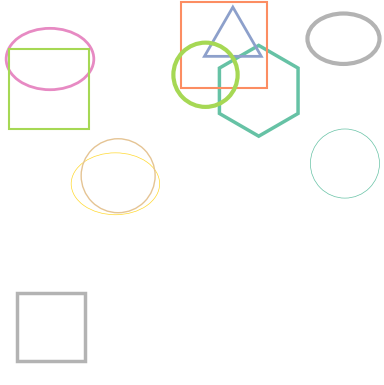[{"shape": "circle", "thickness": 0.5, "radius": 0.45, "center": [0.896, 0.575]}, {"shape": "hexagon", "thickness": 2.5, "radius": 0.59, "center": [0.672, 0.764]}, {"shape": "square", "thickness": 1.5, "radius": 0.56, "center": [0.582, 0.882]}, {"shape": "triangle", "thickness": 2, "radius": 0.43, "center": [0.605, 0.896]}, {"shape": "oval", "thickness": 2, "radius": 0.57, "center": [0.13, 0.847]}, {"shape": "square", "thickness": 1.5, "radius": 0.52, "center": [0.127, 0.768]}, {"shape": "circle", "thickness": 3, "radius": 0.42, "center": [0.534, 0.806]}, {"shape": "oval", "thickness": 0.5, "radius": 0.57, "center": [0.3, 0.523]}, {"shape": "circle", "thickness": 1, "radius": 0.48, "center": [0.307, 0.544]}, {"shape": "oval", "thickness": 3, "radius": 0.47, "center": [0.892, 0.899]}, {"shape": "square", "thickness": 2.5, "radius": 0.44, "center": [0.132, 0.15]}]